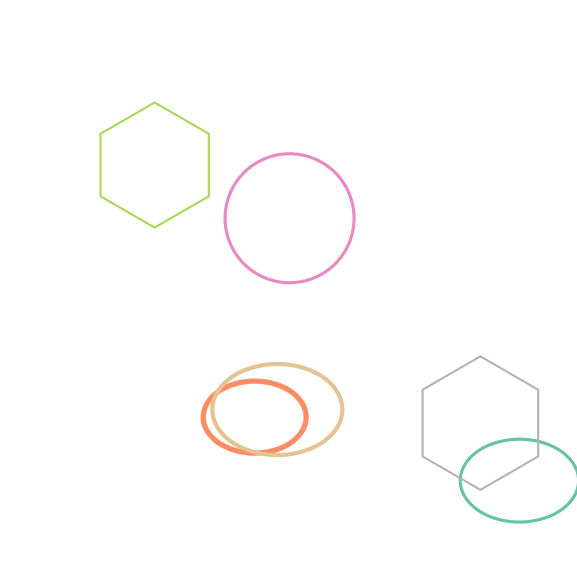[{"shape": "oval", "thickness": 1.5, "radius": 0.51, "center": [0.899, 0.167]}, {"shape": "oval", "thickness": 2.5, "radius": 0.45, "center": [0.441, 0.277]}, {"shape": "circle", "thickness": 1.5, "radius": 0.56, "center": [0.501, 0.621]}, {"shape": "hexagon", "thickness": 1, "radius": 0.54, "center": [0.268, 0.713]}, {"shape": "oval", "thickness": 2, "radius": 0.56, "center": [0.48, 0.29]}, {"shape": "hexagon", "thickness": 1, "radius": 0.58, "center": [0.832, 0.267]}]